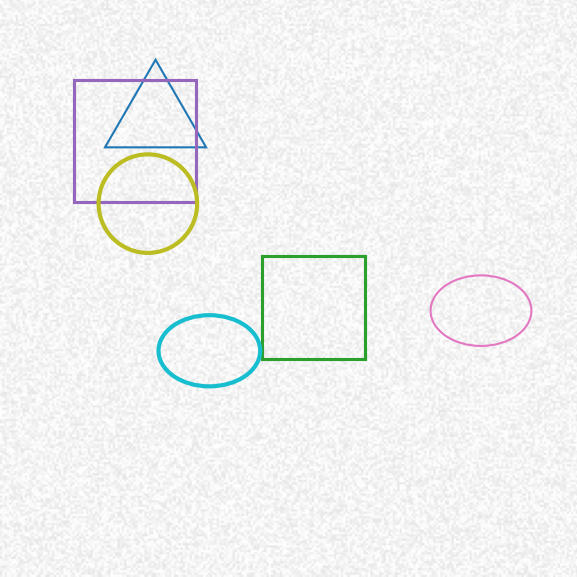[{"shape": "triangle", "thickness": 1, "radius": 0.51, "center": [0.269, 0.795]}, {"shape": "square", "thickness": 1.5, "radius": 0.45, "center": [0.543, 0.466]}, {"shape": "square", "thickness": 1.5, "radius": 0.53, "center": [0.234, 0.755]}, {"shape": "oval", "thickness": 1, "radius": 0.44, "center": [0.833, 0.461]}, {"shape": "circle", "thickness": 2, "radius": 0.43, "center": [0.256, 0.647]}, {"shape": "oval", "thickness": 2, "radius": 0.44, "center": [0.363, 0.392]}]